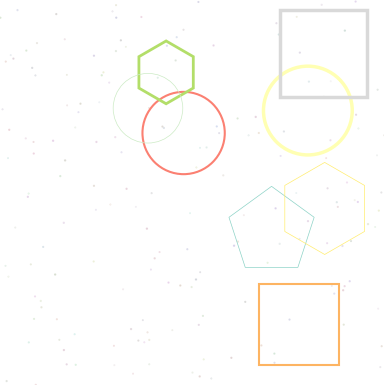[{"shape": "pentagon", "thickness": 0.5, "radius": 0.58, "center": [0.705, 0.4]}, {"shape": "circle", "thickness": 2.5, "radius": 0.58, "center": [0.8, 0.713]}, {"shape": "circle", "thickness": 1.5, "radius": 0.53, "center": [0.477, 0.654]}, {"shape": "square", "thickness": 1.5, "radius": 0.52, "center": [0.777, 0.158]}, {"shape": "hexagon", "thickness": 2, "radius": 0.41, "center": [0.431, 0.812]}, {"shape": "square", "thickness": 2.5, "radius": 0.57, "center": [0.841, 0.861]}, {"shape": "circle", "thickness": 0.5, "radius": 0.45, "center": [0.384, 0.719]}, {"shape": "hexagon", "thickness": 0.5, "radius": 0.6, "center": [0.843, 0.459]}]